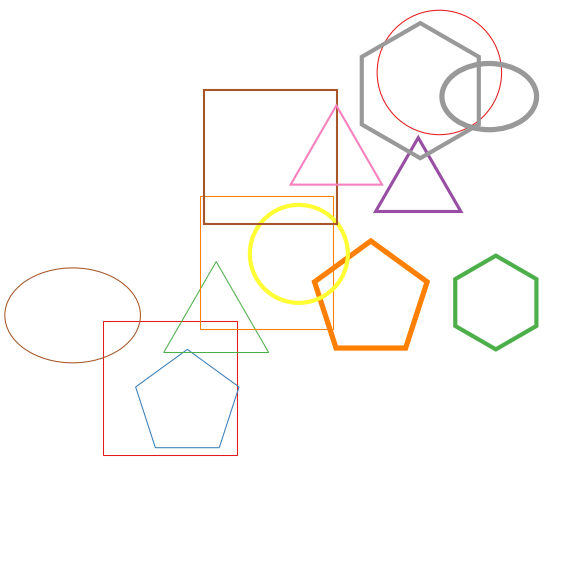[{"shape": "circle", "thickness": 0.5, "radius": 0.54, "center": [0.761, 0.874]}, {"shape": "square", "thickness": 0.5, "radius": 0.58, "center": [0.294, 0.327]}, {"shape": "pentagon", "thickness": 0.5, "radius": 0.47, "center": [0.324, 0.3]}, {"shape": "triangle", "thickness": 0.5, "radius": 0.52, "center": [0.374, 0.441]}, {"shape": "hexagon", "thickness": 2, "radius": 0.41, "center": [0.859, 0.475]}, {"shape": "triangle", "thickness": 1.5, "radius": 0.43, "center": [0.724, 0.676]}, {"shape": "square", "thickness": 0.5, "radius": 0.58, "center": [0.461, 0.545]}, {"shape": "pentagon", "thickness": 2.5, "radius": 0.51, "center": [0.642, 0.479]}, {"shape": "circle", "thickness": 2, "radius": 0.42, "center": [0.517, 0.56]}, {"shape": "oval", "thickness": 0.5, "radius": 0.59, "center": [0.126, 0.453]}, {"shape": "square", "thickness": 1, "radius": 0.58, "center": [0.468, 0.728]}, {"shape": "triangle", "thickness": 1, "radius": 0.46, "center": [0.582, 0.725]}, {"shape": "oval", "thickness": 2.5, "radius": 0.41, "center": [0.847, 0.832]}, {"shape": "hexagon", "thickness": 2, "radius": 0.59, "center": [0.728, 0.842]}]